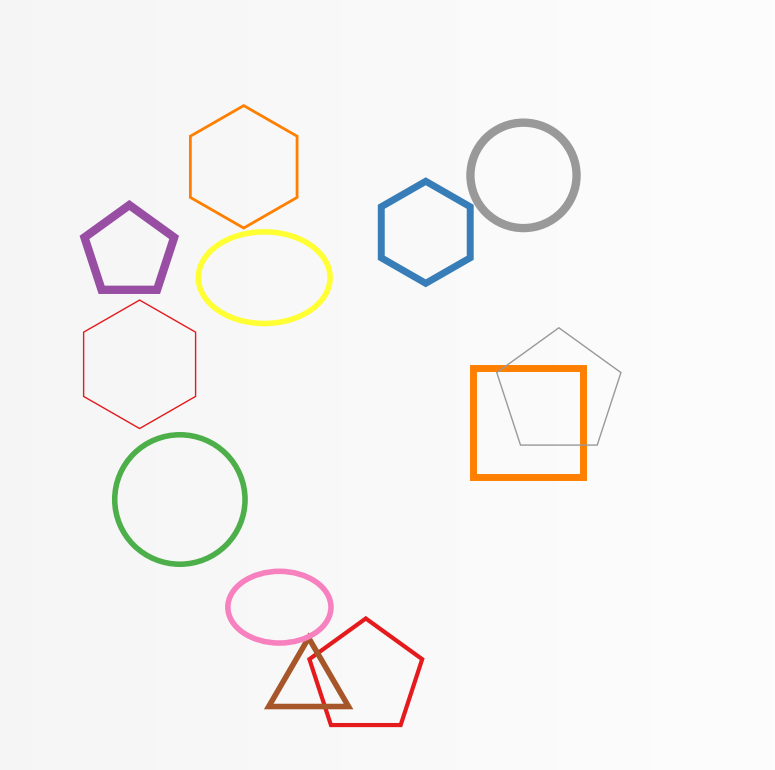[{"shape": "pentagon", "thickness": 1.5, "radius": 0.38, "center": [0.472, 0.12]}, {"shape": "hexagon", "thickness": 0.5, "radius": 0.42, "center": [0.18, 0.527]}, {"shape": "hexagon", "thickness": 2.5, "radius": 0.33, "center": [0.549, 0.698]}, {"shape": "circle", "thickness": 2, "radius": 0.42, "center": [0.232, 0.351]}, {"shape": "pentagon", "thickness": 3, "radius": 0.3, "center": [0.167, 0.673]}, {"shape": "square", "thickness": 2.5, "radius": 0.35, "center": [0.681, 0.451]}, {"shape": "hexagon", "thickness": 1, "radius": 0.4, "center": [0.314, 0.783]}, {"shape": "oval", "thickness": 2, "radius": 0.43, "center": [0.341, 0.639]}, {"shape": "triangle", "thickness": 2, "radius": 0.3, "center": [0.398, 0.112]}, {"shape": "oval", "thickness": 2, "radius": 0.33, "center": [0.361, 0.211]}, {"shape": "circle", "thickness": 3, "radius": 0.34, "center": [0.675, 0.772]}, {"shape": "pentagon", "thickness": 0.5, "radius": 0.42, "center": [0.721, 0.49]}]